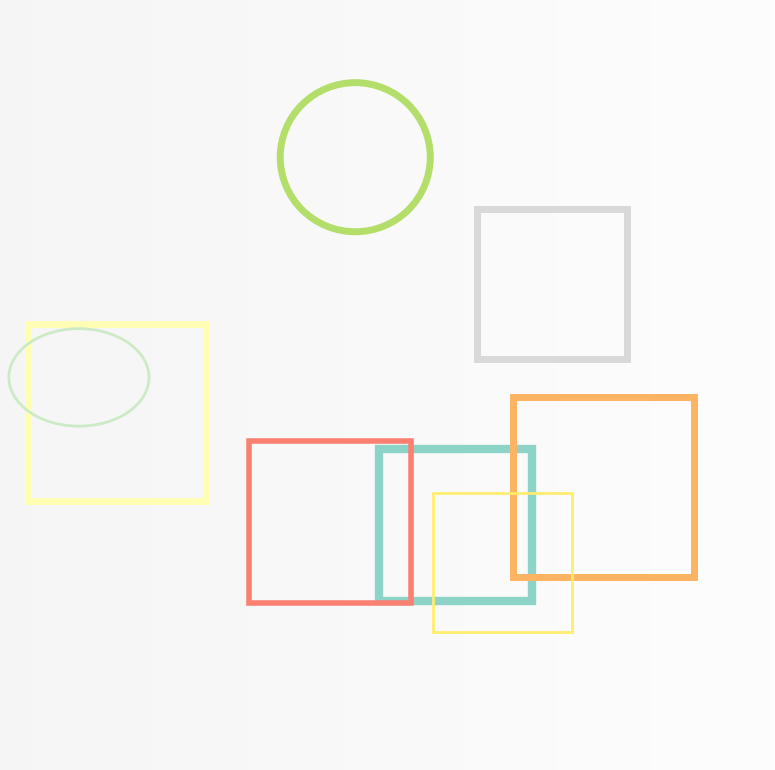[{"shape": "square", "thickness": 3, "radius": 0.49, "center": [0.588, 0.318]}, {"shape": "square", "thickness": 2.5, "radius": 0.57, "center": [0.151, 0.464]}, {"shape": "square", "thickness": 2, "radius": 0.52, "center": [0.426, 0.322]}, {"shape": "square", "thickness": 2.5, "radius": 0.58, "center": [0.778, 0.368]}, {"shape": "circle", "thickness": 2.5, "radius": 0.48, "center": [0.458, 0.796]}, {"shape": "square", "thickness": 2.5, "radius": 0.49, "center": [0.712, 0.631]}, {"shape": "oval", "thickness": 1, "radius": 0.45, "center": [0.102, 0.51]}, {"shape": "square", "thickness": 1, "radius": 0.45, "center": [0.649, 0.27]}]